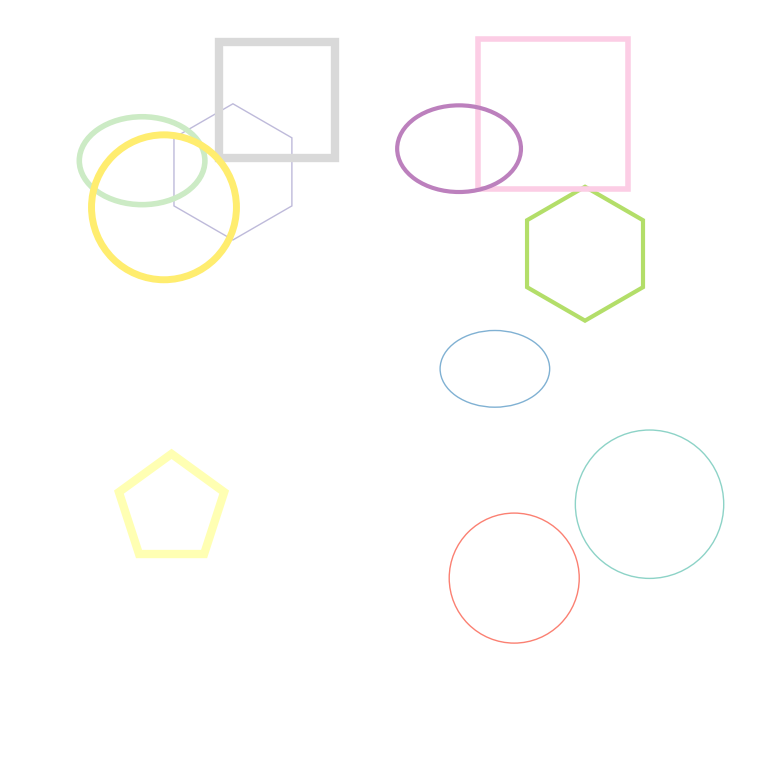[{"shape": "circle", "thickness": 0.5, "radius": 0.48, "center": [0.844, 0.345]}, {"shape": "pentagon", "thickness": 3, "radius": 0.36, "center": [0.223, 0.339]}, {"shape": "hexagon", "thickness": 0.5, "radius": 0.44, "center": [0.303, 0.777]}, {"shape": "circle", "thickness": 0.5, "radius": 0.42, "center": [0.668, 0.249]}, {"shape": "oval", "thickness": 0.5, "radius": 0.36, "center": [0.643, 0.521]}, {"shape": "hexagon", "thickness": 1.5, "radius": 0.43, "center": [0.76, 0.671]}, {"shape": "square", "thickness": 2, "radius": 0.49, "center": [0.718, 0.852]}, {"shape": "square", "thickness": 3, "radius": 0.37, "center": [0.36, 0.87]}, {"shape": "oval", "thickness": 1.5, "radius": 0.4, "center": [0.596, 0.807]}, {"shape": "oval", "thickness": 2, "radius": 0.41, "center": [0.185, 0.791]}, {"shape": "circle", "thickness": 2.5, "radius": 0.47, "center": [0.213, 0.731]}]